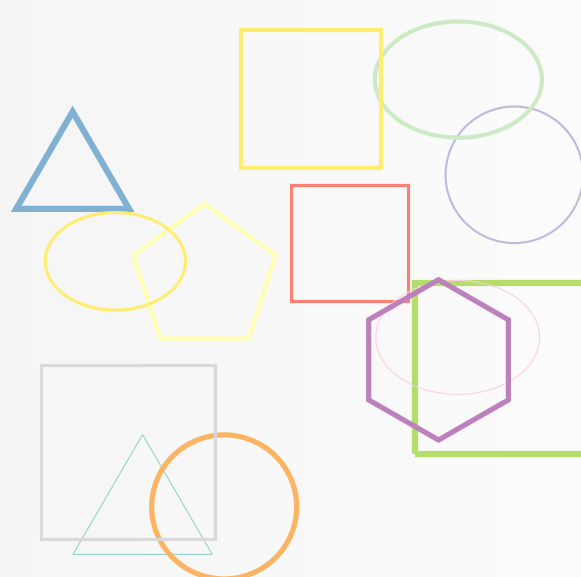[{"shape": "triangle", "thickness": 0.5, "radius": 0.69, "center": [0.245, 0.108]}, {"shape": "pentagon", "thickness": 2, "radius": 0.64, "center": [0.352, 0.517]}, {"shape": "circle", "thickness": 1, "radius": 0.59, "center": [0.885, 0.696]}, {"shape": "square", "thickness": 1.5, "radius": 0.5, "center": [0.602, 0.578]}, {"shape": "triangle", "thickness": 3, "radius": 0.56, "center": [0.125, 0.693]}, {"shape": "circle", "thickness": 2.5, "radius": 0.62, "center": [0.386, 0.121]}, {"shape": "square", "thickness": 3, "radius": 0.74, "center": [0.862, 0.361]}, {"shape": "oval", "thickness": 0.5, "radius": 0.7, "center": [0.787, 0.415]}, {"shape": "square", "thickness": 1.5, "radius": 0.75, "center": [0.22, 0.216]}, {"shape": "hexagon", "thickness": 2.5, "radius": 0.69, "center": [0.754, 0.376]}, {"shape": "oval", "thickness": 2, "radius": 0.72, "center": [0.789, 0.861]}, {"shape": "square", "thickness": 2, "radius": 0.6, "center": [0.535, 0.828]}, {"shape": "oval", "thickness": 1.5, "radius": 0.6, "center": [0.198, 0.547]}]